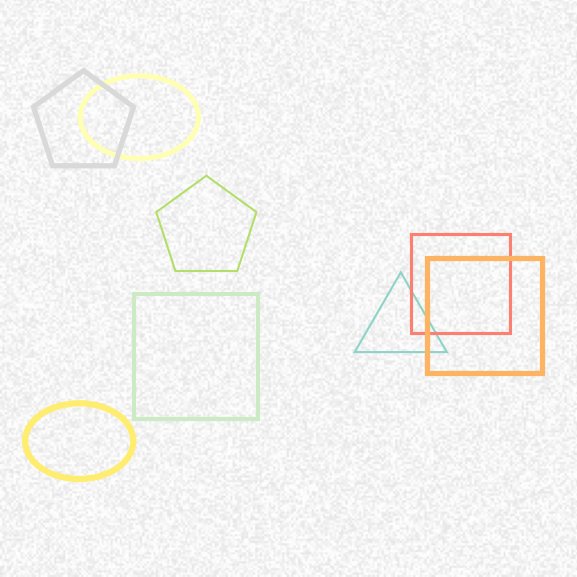[{"shape": "triangle", "thickness": 1, "radius": 0.46, "center": [0.694, 0.435]}, {"shape": "oval", "thickness": 2.5, "radius": 0.51, "center": [0.241, 0.796]}, {"shape": "square", "thickness": 1.5, "radius": 0.43, "center": [0.798, 0.508]}, {"shape": "square", "thickness": 2.5, "radius": 0.5, "center": [0.839, 0.453]}, {"shape": "pentagon", "thickness": 1, "radius": 0.46, "center": [0.357, 0.604]}, {"shape": "pentagon", "thickness": 2.5, "radius": 0.46, "center": [0.145, 0.786]}, {"shape": "square", "thickness": 2, "radius": 0.54, "center": [0.339, 0.382]}, {"shape": "oval", "thickness": 3, "radius": 0.47, "center": [0.137, 0.235]}]